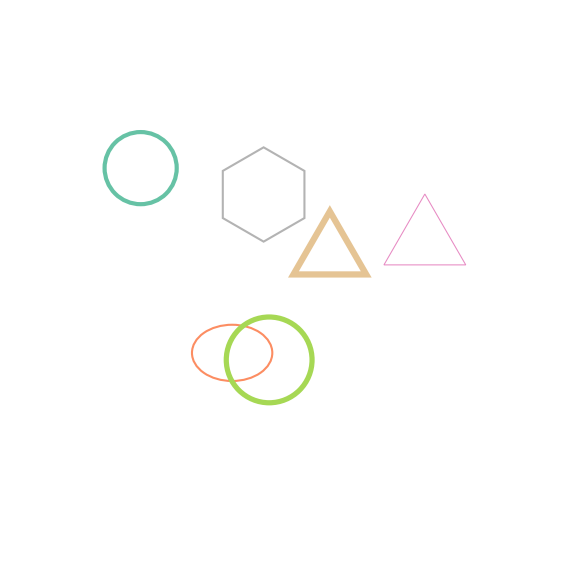[{"shape": "circle", "thickness": 2, "radius": 0.31, "center": [0.244, 0.708]}, {"shape": "oval", "thickness": 1, "radius": 0.35, "center": [0.402, 0.388]}, {"shape": "triangle", "thickness": 0.5, "radius": 0.41, "center": [0.736, 0.581]}, {"shape": "circle", "thickness": 2.5, "radius": 0.37, "center": [0.466, 0.376]}, {"shape": "triangle", "thickness": 3, "radius": 0.36, "center": [0.571, 0.56]}, {"shape": "hexagon", "thickness": 1, "radius": 0.41, "center": [0.456, 0.662]}]